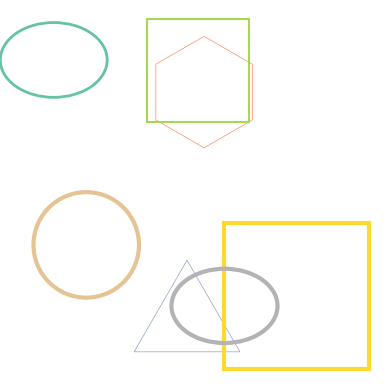[{"shape": "oval", "thickness": 2, "radius": 0.69, "center": [0.14, 0.844]}, {"shape": "hexagon", "thickness": 0.5, "radius": 0.72, "center": [0.53, 0.761]}, {"shape": "triangle", "thickness": 0.5, "radius": 0.79, "center": [0.486, 0.166]}, {"shape": "square", "thickness": 1.5, "radius": 0.67, "center": [0.514, 0.816]}, {"shape": "square", "thickness": 3, "radius": 0.94, "center": [0.77, 0.231]}, {"shape": "circle", "thickness": 3, "radius": 0.68, "center": [0.224, 0.364]}, {"shape": "oval", "thickness": 3, "radius": 0.69, "center": [0.583, 0.206]}]